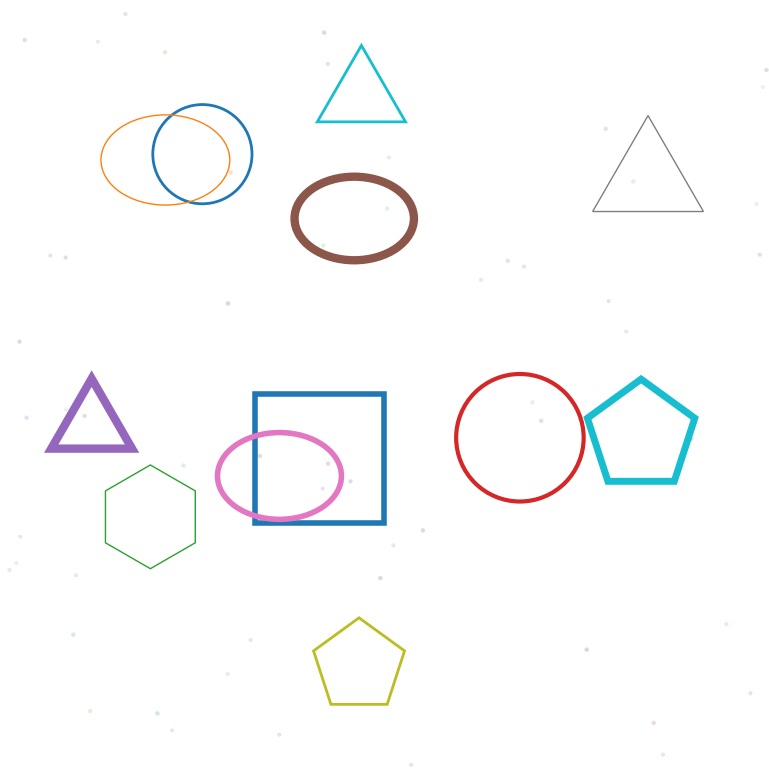[{"shape": "circle", "thickness": 1, "radius": 0.32, "center": [0.263, 0.8]}, {"shape": "square", "thickness": 2, "radius": 0.42, "center": [0.415, 0.404]}, {"shape": "oval", "thickness": 0.5, "radius": 0.42, "center": [0.215, 0.792]}, {"shape": "hexagon", "thickness": 0.5, "radius": 0.34, "center": [0.195, 0.329]}, {"shape": "circle", "thickness": 1.5, "radius": 0.41, "center": [0.675, 0.431]}, {"shape": "triangle", "thickness": 3, "radius": 0.3, "center": [0.119, 0.448]}, {"shape": "oval", "thickness": 3, "radius": 0.39, "center": [0.46, 0.716]}, {"shape": "oval", "thickness": 2, "radius": 0.4, "center": [0.363, 0.382]}, {"shape": "triangle", "thickness": 0.5, "radius": 0.42, "center": [0.842, 0.767]}, {"shape": "pentagon", "thickness": 1, "radius": 0.31, "center": [0.466, 0.136]}, {"shape": "pentagon", "thickness": 2.5, "radius": 0.37, "center": [0.833, 0.434]}, {"shape": "triangle", "thickness": 1, "radius": 0.33, "center": [0.469, 0.875]}]